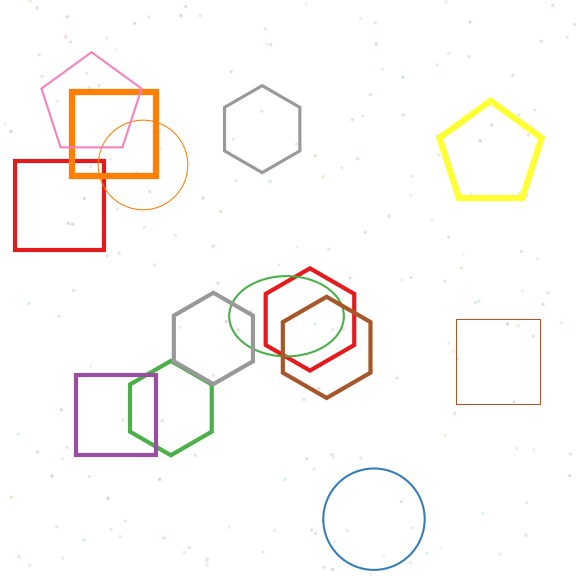[{"shape": "hexagon", "thickness": 2, "radius": 0.44, "center": [0.537, 0.446]}, {"shape": "square", "thickness": 2, "radius": 0.38, "center": [0.103, 0.643]}, {"shape": "circle", "thickness": 1, "radius": 0.44, "center": [0.648, 0.1]}, {"shape": "hexagon", "thickness": 2, "radius": 0.41, "center": [0.296, 0.293]}, {"shape": "oval", "thickness": 1, "radius": 0.5, "center": [0.496, 0.452]}, {"shape": "square", "thickness": 2, "radius": 0.35, "center": [0.201, 0.281]}, {"shape": "square", "thickness": 3, "radius": 0.36, "center": [0.198, 0.767]}, {"shape": "circle", "thickness": 0.5, "radius": 0.39, "center": [0.248, 0.713]}, {"shape": "pentagon", "thickness": 3, "radius": 0.47, "center": [0.85, 0.732]}, {"shape": "hexagon", "thickness": 2, "radius": 0.44, "center": [0.566, 0.398]}, {"shape": "square", "thickness": 0.5, "radius": 0.37, "center": [0.863, 0.373]}, {"shape": "pentagon", "thickness": 1, "radius": 0.46, "center": [0.158, 0.818]}, {"shape": "hexagon", "thickness": 1.5, "radius": 0.38, "center": [0.454, 0.776]}, {"shape": "hexagon", "thickness": 2, "radius": 0.4, "center": [0.37, 0.413]}]